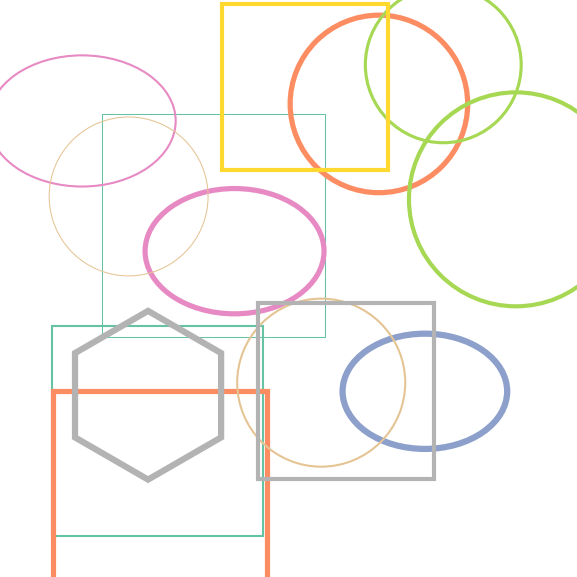[{"shape": "square", "thickness": 0.5, "radius": 0.96, "center": [0.37, 0.608]}, {"shape": "square", "thickness": 1, "radius": 0.91, "center": [0.273, 0.253]}, {"shape": "circle", "thickness": 2.5, "radius": 0.77, "center": [0.656, 0.819]}, {"shape": "square", "thickness": 2.5, "radius": 0.93, "center": [0.277, 0.137]}, {"shape": "oval", "thickness": 3, "radius": 0.71, "center": [0.736, 0.322]}, {"shape": "oval", "thickness": 1, "radius": 0.81, "center": [0.142, 0.79]}, {"shape": "oval", "thickness": 2.5, "radius": 0.77, "center": [0.406, 0.564]}, {"shape": "circle", "thickness": 1.5, "radius": 0.67, "center": [0.768, 0.887]}, {"shape": "circle", "thickness": 2, "radius": 0.93, "center": [0.893, 0.654]}, {"shape": "square", "thickness": 2, "radius": 0.72, "center": [0.528, 0.848]}, {"shape": "circle", "thickness": 1, "radius": 0.73, "center": [0.556, 0.337]}, {"shape": "circle", "thickness": 0.5, "radius": 0.69, "center": [0.223, 0.659]}, {"shape": "hexagon", "thickness": 3, "radius": 0.73, "center": [0.256, 0.315]}, {"shape": "square", "thickness": 2, "radius": 0.76, "center": [0.6, 0.322]}]